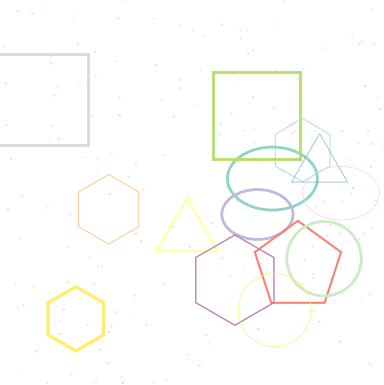[{"shape": "hexagon", "thickness": 0.5, "radius": 0.41, "center": [0.786, 0.61]}, {"shape": "oval", "thickness": 2, "radius": 0.58, "center": [0.707, 0.536]}, {"shape": "triangle", "thickness": 2, "radius": 0.46, "center": [0.486, 0.394]}, {"shape": "oval", "thickness": 2, "radius": 0.46, "center": [0.669, 0.443]}, {"shape": "pentagon", "thickness": 1.5, "radius": 0.59, "center": [0.774, 0.309]}, {"shape": "triangle", "thickness": 0.5, "radius": 0.42, "center": [0.83, 0.569]}, {"shape": "hexagon", "thickness": 0.5, "radius": 0.45, "center": [0.282, 0.456]}, {"shape": "square", "thickness": 2, "radius": 0.56, "center": [0.666, 0.701]}, {"shape": "oval", "thickness": 0.5, "radius": 0.5, "center": [0.886, 0.498]}, {"shape": "square", "thickness": 2, "radius": 0.59, "center": [0.112, 0.741]}, {"shape": "hexagon", "thickness": 1, "radius": 0.59, "center": [0.61, 0.272]}, {"shape": "circle", "thickness": 2, "radius": 0.48, "center": [0.842, 0.328]}, {"shape": "hexagon", "thickness": 2.5, "radius": 0.42, "center": [0.197, 0.172]}, {"shape": "circle", "thickness": 0.5, "radius": 0.47, "center": [0.713, 0.194]}]